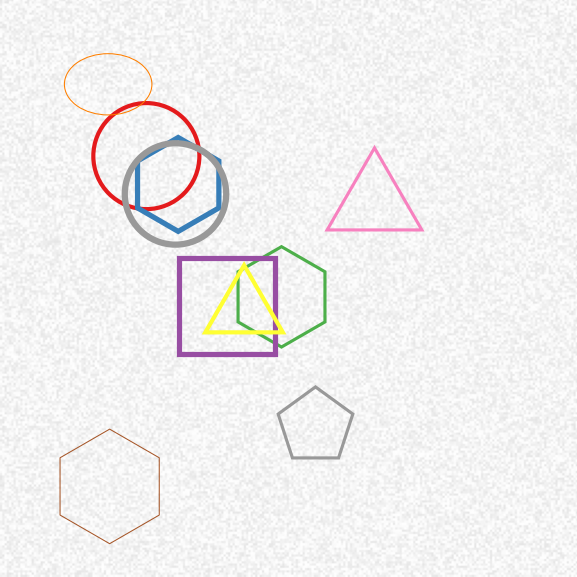[{"shape": "circle", "thickness": 2, "radius": 0.46, "center": [0.253, 0.729]}, {"shape": "hexagon", "thickness": 2.5, "radius": 0.41, "center": [0.309, 0.68]}, {"shape": "hexagon", "thickness": 1.5, "radius": 0.43, "center": [0.487, 0.485]}, {"shape": "square", "thickness": 2.5, "radius": 0.42, "center": [0.394, 0.469]}, {"shape": "oval", "thickness": 0.5, "radius": 0.38, "center": [0.187, 0.853]}, {"shape": "triangle", "thickness": 2, "radius": 0.39, "center": [0.423, 0.462]}, {"shape": "hexagon", "thickness": 0.5, "radius": 0.5, "center": [0.19, 0.157]}, {"shape": "triangle", "thickness": 1.5, "radius": 0.47, "center": [0.648, 0.648]}, {"shape": "pentagon", "thickness": 1.5, "radius": 0.34, "center": [0.546, 0.261]}, {"shape": "circle", "thickness": 3, "radius": 0.44, "center": [0.304, 0.663]}]